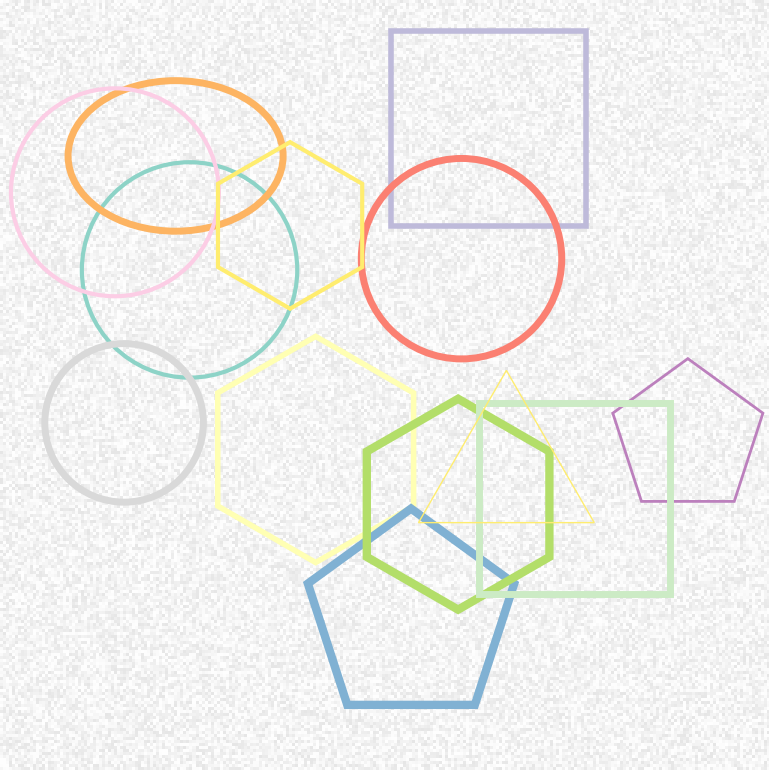[{"shape": "circle", "thickness": 1.5, "radius": 0.7, "center": [0.246, 0.649]}, {"shape": "hexagon", "thickness": 2, "radius": 0.73, "center": [0.41, 0.416]}, {"shape": "square", "thickness": 2, "radius": 0.63, "center": [0.634, 0.833]}, {"shape": "circle", "thickness": 2.5, "radius": 0.65, "center": [0.599, 0.664]}, {"shape": "pentagon", "thickness": 3, "radius": 0.7, "center": [0.534, 0.199]}, {"shape": "oval", "thickness": 2.5, "radius": 0.7, "center": [0.228, 0.798]}, {"shape": "hexagon", "thickness": 3, "radius": 0.68, "center": [0.595, 0.345]}, {"shape": "circle", "thickness": 1.5, "radius": 0.68, "center": [0.149, 0.75]}, {"shape": "circle", "thickness": 2.5, "radius": 0.51, "center": [0.161, 0.451]}, {"shape": "pentagon", "thickness": 1, "radius": 0.51, "center": [0.893, 0.432]}, {"shape": "square", "thickness": 2.5, "radius": 0.62, "center": [0.746, 0.352]}, {"shape": "triangle", "thickness": 0.5, "radius": 0.66, "center": [0.658, 0.387]}, {"shape": "hexagon", "thickness": 1.5, "radius": 0.54, "center": [0.377, 0.707]}]